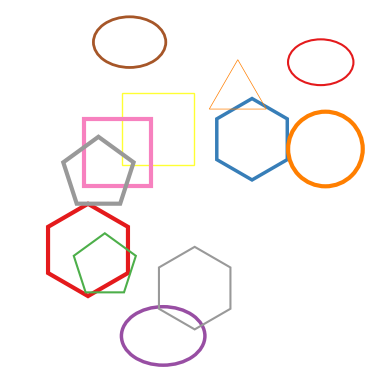[{"shape": "hexagon", "thickness": 3, "radius": 0.6, "center": [0.229, 0.351]}, {"shape": "oval", "thickness": 1.5, "radius": 0.42, "center": [0.833, 0.838]}, {"shape": "hexagon", "thickness": 2.5, "radius": 0.53, "center": [0.655, 0.638]}, {"shape": "pentagon", "thickness": 1.5, "radius": 0.42, "center": [0.272, 0.309]}, {"shape": "oval", "thickness": 2.5, "radius": 0.54, "center": [0.424, 0.127]}, {"shape": "triangle", "thickness": 0.5, "radius": 0.43, "center": [0.618, 0.759]}, {"shape": "circle", "thickness": 3, "radius": 0.48, "center": [0.845, 0.613]}, {"shape": "square", "thickness": 1, "radius": 0.47, "center": [0.409, 0.666]}, {"shape": "oval", "thickness": 2, "radius": 0.47, "center": [0.337, 0.891]}, {"shape": "square", "thickness": 3, "radius": 0.44, "center": [0.305, 0.605]}, {"shape": "hexagon", "thickness": 1.5, "radius": 0.54, "center": [0.506, 0.252]}, {"shape": "pentagon", "thickness": 3, "radius": 0.48, "center": [0.256, 0.549]}]